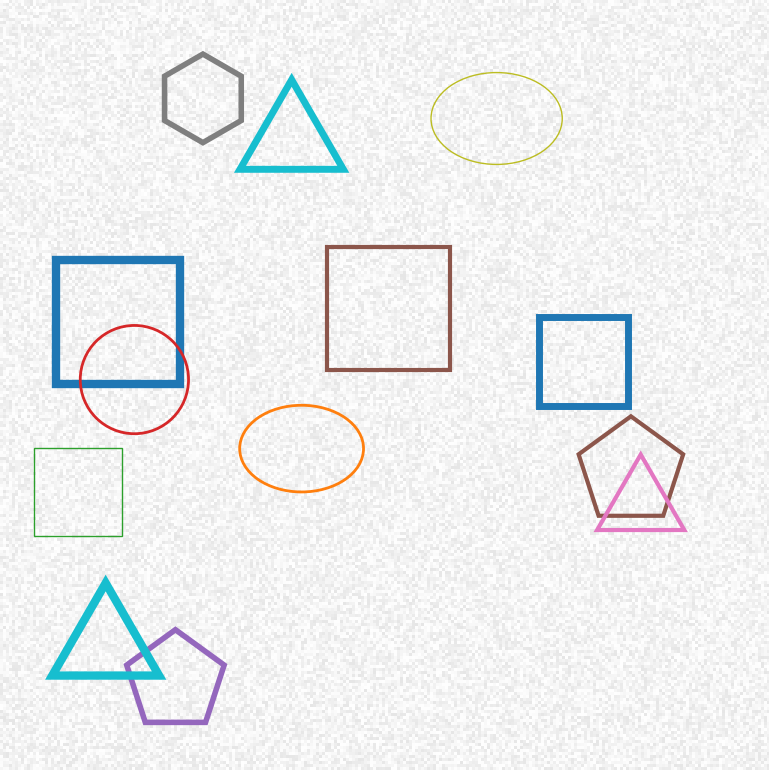[{"shape": "square", "thickness": 3, "radius": 0.4, "center": [0.153, 0.582]}, {"shape": "square", "thickness": 2.5, "radius": 0.29, "center": [0.758, 0.53]}, {"shape": "oval", "thickness": 1, "radius": 0.4, "center": [0.392, 0.417]}, {"shape": "square", "thickness": 0.5, "radius": 0.29, "center": [0.102, 0.361]}, {"shape": "circle", "thickness": 1, "radius": 0.35, "center": [0.175, 0.507]}, {"shape": "pentagon", "thickness": 2, "radius": 0.33, "center": [0.228, 0.116]}, {"shape": "square", "thickness": 1.5, "radius": 0.4, "center": [0.505, 0.599]}, {"shape": "pentagon", "thickness": 1.5, "radius": 0.36, "center": [0.819, 0.388]}, {"shape": "triangle", "thickness": 1.5, "radius": 0.33, "center": [0.832, 0.344]}, {"shape": "hexagon", "thickness": 2, "radius": 0.29, "center": [0.264, 0.872]}, {"shape": "oval", "thickness": 0.5, "radius": 0.43, "center": [0.645, 0.846]}, {"shape": "triangle", "thickness": 2.5, "radius": 0.39, "center": [0.379, 0.819]}, {"shape": "triangle", "thickness": 3, "radius": 0.4, "center": [0.137, 0.163]}]